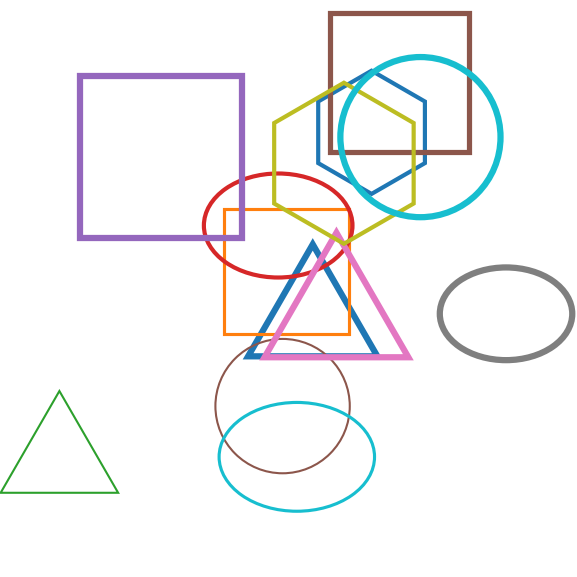[{"shape": "hexagon", "thickness": 2, "radius": 0.53, "center": [0.643, 0.77]}, {"shape": "triangle", "thickness": 3, "radius": 0.65, "center": [0.542, 0.447]}, {"shape": "square", "thickness": 1.5, "radius": 0.54, "center": [0.496, 0.529]}, {"shape": "triangle", "thickness": 1, "radius": 0.59, "center": [0.103, 0.205]}, {"shape": "oval", "thickness": 2, "radius": 0.64, "center": [0.482, 0.609]}, {"shape": "square", "thickness": 3, "radius": 0.7, "center": [0.279, 0.728]}, {"shape": "square", "thickness": 2.5, "radius": 0.6, "center": [0.692, 0.856]}, {"shape": "circle", "thickness": 1, "radius": 0.58, "center": [0.489, 0.296]}, {"shape": "triangle", "thickness": 3, "radius": 0.72, "center": [0.583, 0.452]}, {"shape": "oval", "thickness": 3, "radius": 0.57, "center": [0.876, 0.456]}, {"shape": "hexagon", "thickness": 2, "radius": 0.7, "center": [0.596, 0.716]}, {"shape": "oval", "thickness": 1.5, "radius": 0.67, "center": [0.514, 0.208]}, {"shape": "circle", "thickness": 3, "radius": 0.69, "center": [0.728, 0.762]}]